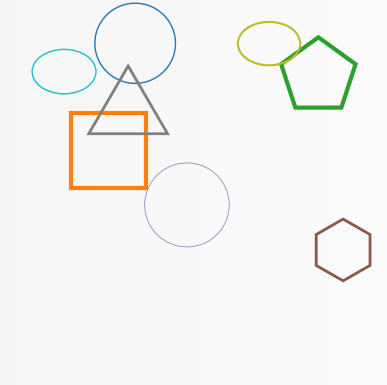[{"shape": "circle", "thickness": 1, "radius": 0.52, "center": [0.349, 0.888]}, {"shape": "square", "thickness": 3, "radius": 0.49, "center": [0.28, 0.61]}, {"shape": "pentagon", "thickness": 3, "radius": 0.5, "center": [0.822, 0.802]}, {"shape": "circle", "thickness": 0.5, "radius": 0.55, "center": [0.482, 0.468]}, {"shape": "hexagon", "thickness": 2, "radius": 0.4, "center": [0.885, 0.351]}, {"shape": "triangle", "thickness": 2, "radius": 0.59, "center": [0.331, 0.711]}, {"shape": "oval", "thickness": 1.5, "radius": 0.4, "center": [0.694, 0.887]}, {"shape": "oval", "thickness": 1, "radius": 0.41, "center": [0.165, 0.814]}]